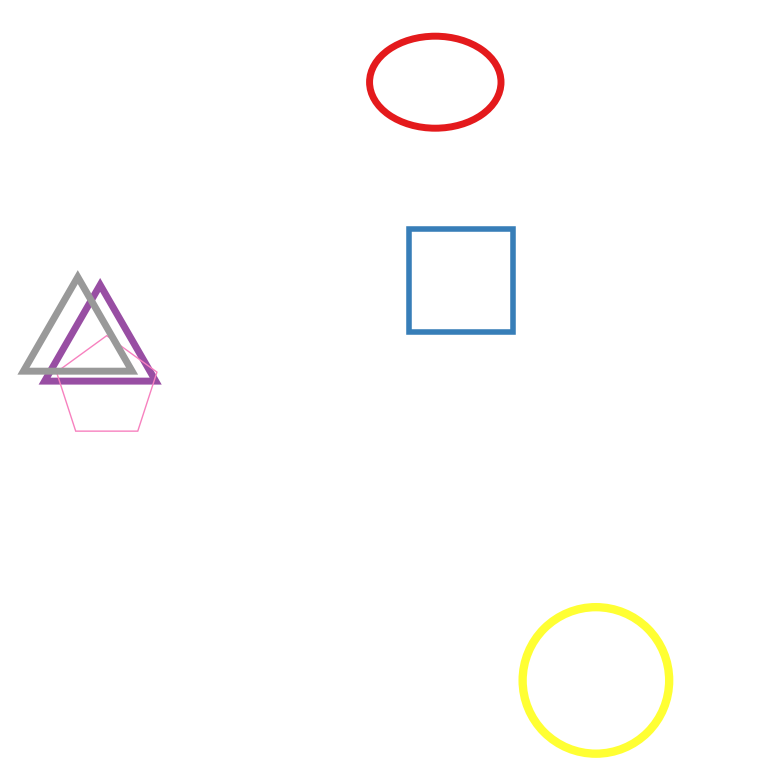[{"shape": "oval", "thickness": 2.5, "radius": 0.43, "center": [0.565, 0.893]}, {"shape": "square", "thickness": 2, "radius": 0.34, "center": [0.599, 0.636]}, {"shape": "triangle", "thickness": 2.5, "radius": 0.42, "center": [0.13, 0.547]}, {"shape": "circle", "thickness": 3, "radius": 0.48, "center": [0.774, 0.116]}, {"shape": "pentagon", "thickness": 0.5, "radius": 0.34, "center": [0.139, 0.496]}, {"shape": "triangle", "thickness": 2.5, "radius": 0.41, "center": [0.101, 0.559]}]